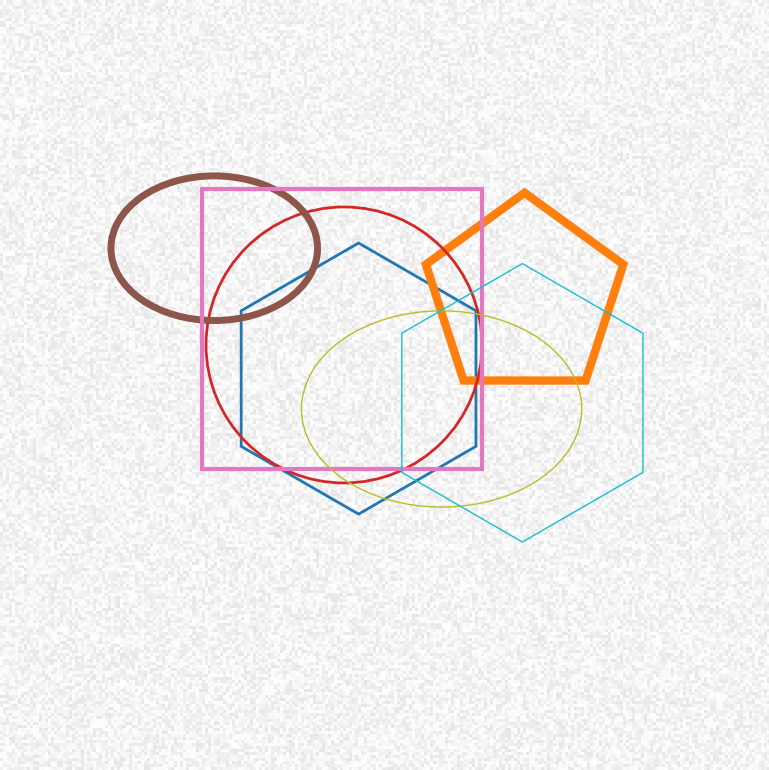[{"shape": "hexagon", "thickness": 1, "radius": 0.88, "center": [0.466, 0.508]}, {"shape": "pentagon", "thickness": 3, "radius": 0.67, "center": [0.681, 0.615]}, {"shape": "circle", "thickness": 1, "radius": 0.9, "center": [0.447, 0.552]}, {"shape": "oval", "thickness": 2.5, "radius": 0.67, "center": [0.278, 0.678]}, {"shape": "square", "thickness": 1.5, "radius": 0.91, "center": [0.444, 0.573]}, {"shape": "oval", "thickness": 0.5, "radius": 0.91, "center": [0.573, 0.469]}, {"shape": "hexagon", "thickness": 0.5, "radius": 0.9, "center": [0.678, 0.477]}]